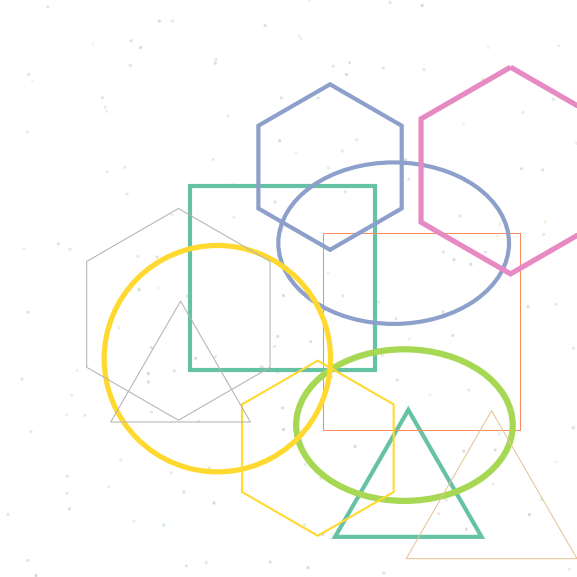[{"shape": "triangle", "thickness": 2, "radius": 0.73, "center": [0.707, 0.143]}, {"shape": "square", "thickness": 2, "radius": 0.8, "center": [0.489, 0.518]}, {"shape": "square", "thickness": 0.5, "radius": 0.85, "center": [0.73, 0.424]}, {"shape": "hexagon", "thickness": 2, "radius": 0.72, "center": [0.571, 0.71]}, {"shape": "oval", "thickness": 2, "radius": 1.0, "center": [0.682, 0.578]}, {"shape": "hexagon", "thickness": 2.5, "radius": 0.89, "center": [0.884, 0.704]}, {"shape": "oval", "thickness": 3, "radius": 0.94, "center": [0.7, 0.263]}, {"shape": "circle", "thickness": 2.5, "radius": 0.98, "center": [0.376, 0.378]}, {"shape": "hexagon", "thickness": 1, "radius": 0.76, "center": [0.55, 0.223]}, {"shape": "triangle", "thickness": 0.5, "radius": 0.85, "center": [0.851, 0.117]}, {"shape": "hexagon", "thickness": 0.5, "radius": 0.92, "center": [0.309, 0.455]}, {"shape": "triangle", "thickness": 0.5, "radius": 0.7, "center": [0.313, 0.338]}]